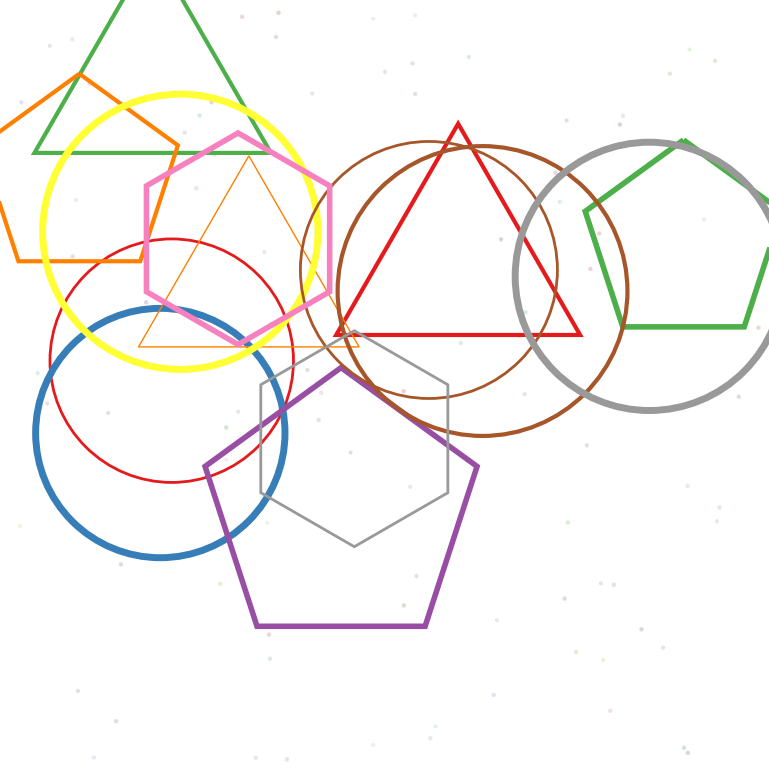[{"shape": "circle", "thickness": 1, "radius": 0.79, "center": [0.223, 0.532]}, {"shape": "triangle", "thickness": 1.5, "radius": 0.91, "center": [0.595, 0.656]}, {"shape": "circle", "thickness": 2.5, "radius": 0.81, "center": [0.208, 0.438]}, {"shape": "pentagon", "thickness": 2, "radius": 0.67, "center": [0.888, 0.684]}, {"shape": "triangle", "thickness": 1.5, "radius": 0.89, "center": [0.198, 0.89]}, {"shape": "pentagon", "thickness": 2, "radius": 0.93, "center": [0.443, 0.337]}, {"shape": "triangle", "thickness": 0.5, "radius": 0.83, "center": [0.323, 0.632]}, {"shape": "pentagon", "thickness": 1.5, "radius": 0.67, "center": [0.103, 0.77]}, {"shape": "circle", "thickness": 2.5, "radius": 0.89, "center": [0.234, 0.699]}, {"shape": "circle", "thickness": 1.5, "radius": 0.94, "center": [0.627, 0.622]}, {"shape": "circle", "thickness": 1, "radius": 0.83, "center": [0.557, 0.649]}, {"shape": "hexagon", "thickness": 2, "radius": 0.69, "center": [0.309, 0.69]}, {"shape": "hexagon", "thickness": 1, "radius": 0.7, "center": [0.46, 0.43]}, {"shape": "circle", "thickness": 2.5, "radius": 0.87, "center": [0.843, 0.641]}]